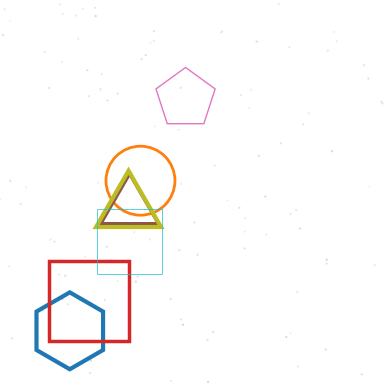[{"shape": "hexagon", "thickness": 3, "radius": 0.5, "center": [0.181, 0.141]}, {"shape": "circle", "thickness": 2, "radius": 0.45, "center": [0.365, 0.531]}, {"shape": "square", "thickness": 2.5, "radius": 0.52, "center": [0.231, 0.218]}, {"shape": "triangle", "thickness": 2.5, "radius": 0.43, "center": [0.337, 0.462]}, {"shape": "pentagon", "thickness": 1, "radius": 0.4, "center": [0.482, 0.744]}, {"shape": "triangle", "thickness": 3, "radius": 0.49, "center": [0.334, 0.459]}, {"shape": "square", "thickness": 0.5, "radius": 0.42, "center": [0.336, 0.373]}]